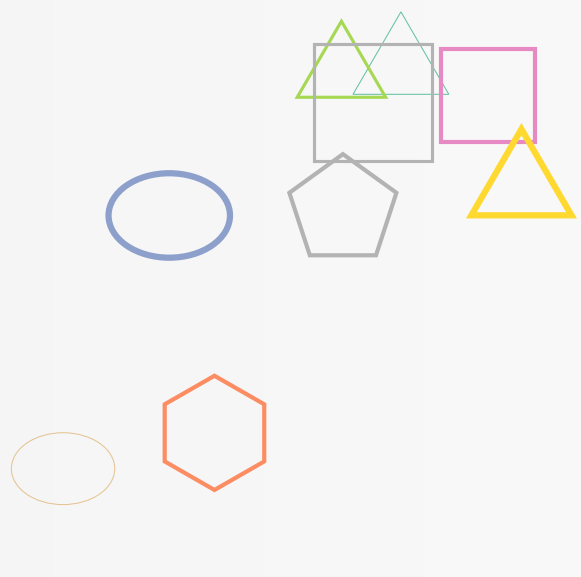[{"shape": "triangle", "thickness": 0.5, "radius": 0.48, "center": [0.69, 0.883]}, {"shape": "hexagon", "thickness": 2, "radius": 0.49, "center": [0.369, 0.25]}, {"shape": "oval", "thickness": 3, "radius": 0.52, "center": [0.291, 0.626]}, {"shape": "square", "thickness": 2, "radius": 0.4, "center": [0.84, 0.834]}, {"shape": "triangle", "thickness": 1.5, "radius": 0.44, "center": [0.587, 0.875]}, {"shape": "triangle", "thickness": 3, "radius": 0.5, "center": [0.897, 0.676]}, {"shape": "oval", "thickness": 0.5, "radius": 0.44, "center": [0.108, 0.188]}, {"shape": "square", "thickness": 1.5, "radius": 0.51, "center": [0.642, 0.821]}, {"shape": "pentagon", "thickness": 2, "radius": 0.48, "center": [0.59, 0.635]}]